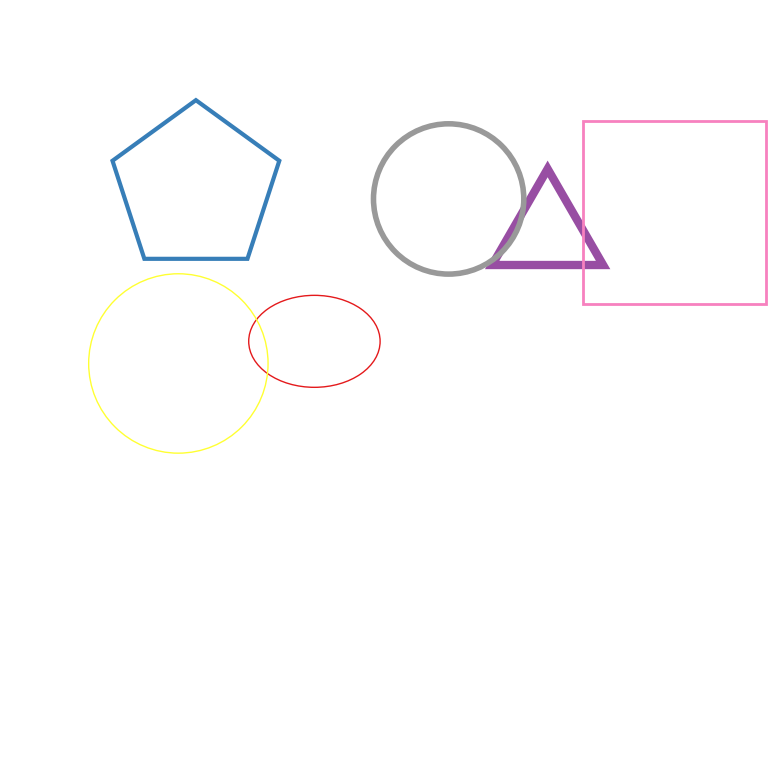[{"shape": "oval", "thickness": 0.5, "radius": 0.43, "center": [0.408, 0.557]}, {"shape": "pentagon", "thickness": 1.5, "radius": 0.57, "center": [0.254, 0.756]}, {"shape": "triangle", "thickness": 3, "radius": 0.42, "center": [0.711, 0.697]}, {"shape": "circle", "thickness": 0.5, "radius": 0.58, "center": [0.232, 0.528]}, {"shape": "square", "thickness": 1, "radius": 0.59, "center": [0.876, 0.723]}, {"shape": "circle", "thickness": 2, "radius": 0.49, "center": [0.583, 0.742]}]